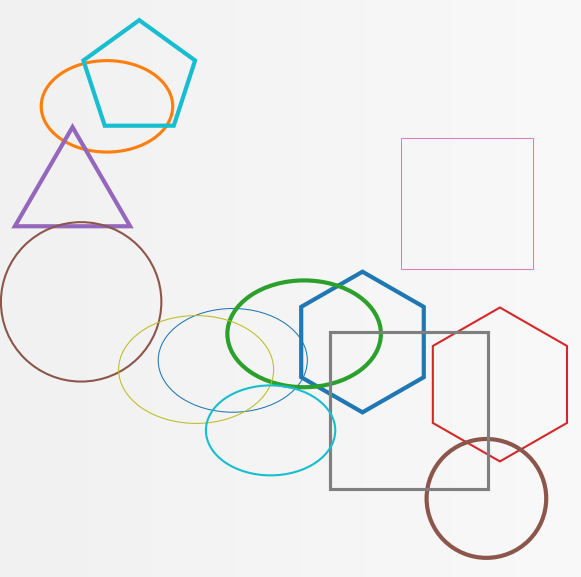[{"shape": "hexagon", "thickness": 2, "radius": 0.61, "center": [0.624, 0.407]}, {"shape": "oval", "thickness": 0.5, "radius": 0.64, "center": [0.4, 0.375]}, {"shape": "oval", "thickness": 1.5, "radius": 0.57, "center": [0.184, 0.815]}, {"shape": "oval", "thickness": 2, "radius": 0.66, "center": [0.523, 0.421]}, {"shape": "hexagon", "thickness": 1, "radius": 0.67, "center": [0.86, 0.333]}, {"shape": "triangle", "thickness": 2, "radius": 0.57, "center": [0.125, 0.665]}, {"shape": "circle", "thickness": 2, "radius": 0.51, "center": [0.837, 0.136]}, {"shape": "circle", "thickness": 1, "radius": 0.69, "center": [0.14, 0.476]}, {"shape": "square", "thickness": 0.5, "radius": 0.57, "center": [0.803, 0.647]}, {"shape": "square", "thickness": 1.5, "radius": 0.68, "center": [0.704, 0.288]}, {"shape": "oval", "thickness": 0.5, "radius": 0.67, "center": [0.337, 0.359]}, {"shape": "oval", "thickness": 1, "radius": 0.56, "center": [0.466, 0.254]}, {"shape": "pentagon", "thickness": 2, "radius": 0.51, "center": [0.24, 0.863]}]